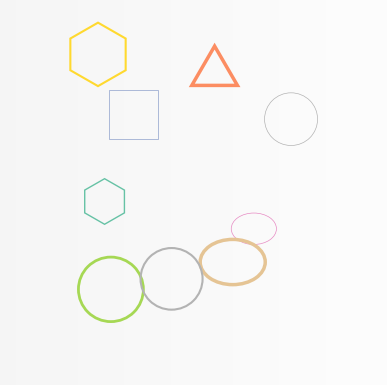[{"shape": "hexagon", "thickness": 1, "radius": 0.3, "center": [0.27, 0.477]}, {"shape": "triangle", "thickness": 2.5, "radius": 0.34, "center": [0.554, 0.812]}, {"shape": "square", "thickness": 0.5, "radius": 0.32, "center": [0.345, 0.702]}, {"shape": "oval", "thickness": 0.5, "radius": 0.29, "center": [0.655, 0.406]}, {"shape": "circle", "thickness": 2, "radius": 0.42, "center": [0.286, 0.248]}, {"shape": "hexagon", "thickness": 1.5, "radius": 0.41, "center": [0.253, 0.859]}, {"shape": "oval", "thickness": 2.5, "radius": 0.42, "center": [0.601, 0.319]}, {"shape": "circle", "thickness": 1.5, "radius": 0.4, "center": [0.443, 0.276]}, {"shape": "circle", "thickness": 0.5, "radius": 0.34, "center": [0.751, 0.69]}]